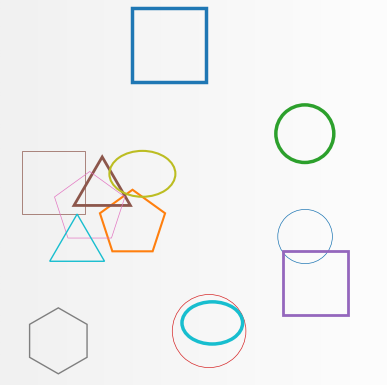[{"shape": "square", "thickness": 2.5, "radius": 0.48, "center": [0.436, 0.882]}, {"shape": "circle", "thickness": 0.5, "radius": 0.35, "center": [0.787, 0.386]}, {"shape": "pentagon", "thickness": 1.5, "radius": 0.44, "center": [0.342, 0.419]}, {"shape": "circle", "thickness": 2.5, "radius": 0.37, "center": [0.787, 0.653]}, {"shape": "circle", "thickness": 0.5, "radius": 0.47, "center": [0.54, 0.14]}, {"shape": "square", "thickness": 2, "radius": 0.42, "center": [0.814, 0.266]}, {"shape": "square", "thickness": 0.5, "radius": 0.41, "center": [0.138, 0.526]}, {"shape": "triangle", "thickness": 2, "radius": 0.42, "center": [0.264, 0.508]}, {"shape": "pentagon", "thickness": 0.5, "radius": 0.48, "center": [0.232, 0.459]}, {"shape": "hexagon", "thickness": 1, "radius": 0.43, "center": [0.151, 0.115]}, {"shape": "oval", "thickness": 1.5, "radius": 0.43, "center": [0.367, 0.549]}, {"shape": "triangle", "thickness": 1, "radius": 0.41, "center": [0.199, 0.362]}, {"shape": "oval", "thickness": 2.5, "radius": 0.39, "center": [0.548, 0.161]}]